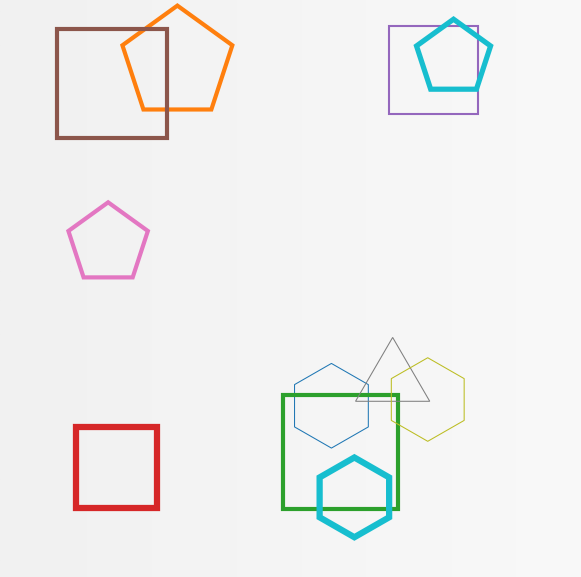[{"shape": "hexagon", "thickness": 0.5, "radius": 0.37, "center": [0.57, 0.297]}, {"shape": "pentagon", "thickness": 2, "radius": 0.5, "center": [0.305, 0.89]}, {"shape": "square", "thickness": 2, "radius": 0.49, "center": [0.586, 0.216]}, {"shape": "square", "thickness": 3, "radius": 0.35, "center": [0.2, 0.19]}, {"shape": "square", "thickness": 1, "radius": 0.38, "center": [0.746, 0.878]}, {"shape": "square", "thickness": 2, "radius": 0.47, "center": [0.192, 0.855]}, {"shape": "pentagon", "thickness": 2, "radius": 0.36, "center": [0.186, 0.577]}, {"shape": "triangle", "thickness": 0.5, "radius": 0.37, "center": [0.676, 0.341]}, {"shape": "hexagon", "thickness": 0.5, "radius": 0.36, "center": [0.736, 0.307]}, {"shape": "hexagon", "thickness": 3, "radius": 0.35, "center": [0.61, 0.138]}, {"shape": "pentagon", "thickness": 2.5, "radius": 0.33, "center": [0.78, 0.899]}]